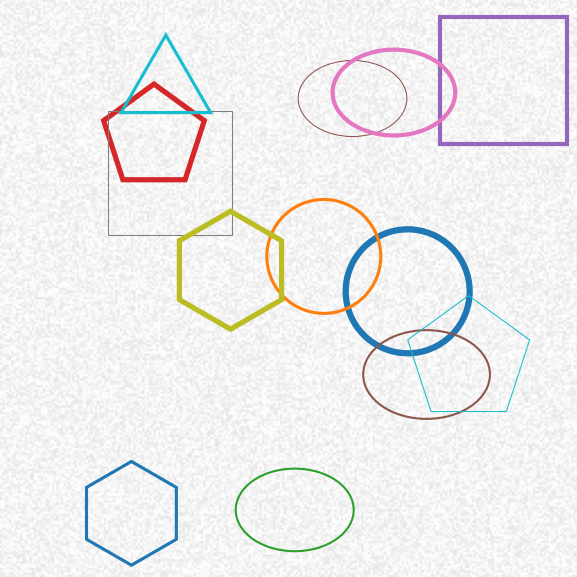[{"shape": "circle", "thickness": 3, "radius": 0.54, "center": [0.706, 0.495]}, {"shape": "hexagon", "thickness": 1.5, "radius": 0.45, "center": [0.228, 0.11]}, {"shape": "circle", "thickness": 1.5, "radius": 0.49, "center": [0.561, 0.555]}, {"shape": "oval", "thickness": 1, "radius": 0.51, "center": [0.51, 0.116]}, {"shape": "pentagon", "thickness": 2.5, "radius": 0.46, "center": [0.267, 0.762]}, {"shape": "square", "thickness": 2, "radius": 0.55, "center": [0.872, 0.859]}, {"shape": "oval", "thickness": 1, "radius": 0.55, "center": [0.739, 0.351]}, {"shape": "oval", "thickness": 0.5, "radius": 0.47, "center": [0.61, 0.829]}, {"shape": "oval", "thickness": 2, "radius": 0.53, "center": [0.682, 0.839]}, {"shape": "square", "thickness": 0.5, "radius": 0.54, "center": [0.294, 0.7]}, {"shape": "hexagon", "thickness": 2.5, "radius": 0.51, "center": [0.399, 0.531]}, {"shape": "pentagon", "thickness": 0.5, "radius": 0.55, "center": [0.812, 0.376]}, {"shape": "triangle", "thickness": 1.5, "radius": 0.45, "center": [0.287, 0.849]}]